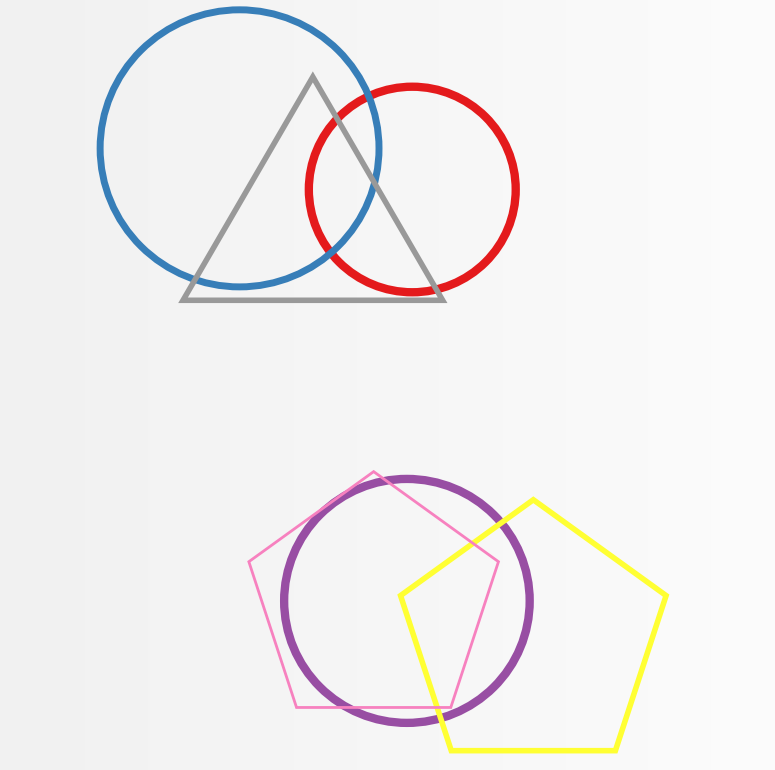[{"shape": "circle", "thickness": 3, "radius": 0.67, "center": [0.532, 0.754]}, {"shape": "circle", "thickness": 2.5, "radius": 0.9, "center": [0.309, 0.807]}, {"shape": "circle", "thickness": 3, "radius": 0.79, "center": [0.525, 0.22]}, {"shape": "pentagon", "thickness": 2, "radius": 0.9, "center": [0.688, 0.171]}, {"shape": "pentagon", "thickness": 1, "radius": 0.85, "center": [0.482, 0.218]}, {"shape": "triangle", "thickness": 2, "radius": 0.97, "center": [0.404, 0.707]}]